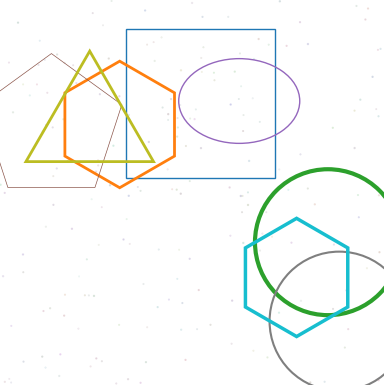[{"shape": "square", "thickness": 1, "radius": 0.96, "center": [0.521, 0.731]}, {"shape": "hexagon", "thickness": 2, "radius": 0.82, "center": [0.311, 0.677]}, {"shape": "circle", "thickness": 3, "radius": 0.95, "center": [0.852, 0.371]}, {"shape": "oval", "thickness": 1, "radius": 0.79, "center": [0.621, 0.738]}, {"shape": "pentagon", "thickness": 0.5, "radius": 0.96, "center": [0.134, 0.669]}, {"shape": "circle", "thickness": 1.5, "radius": 0.9, "center": [0.881, 0.166]}, {"shape": "triangle", "thickness": 2, "radius": 0.96, "center": [0.233, 0.676]}, {"shape": "hexagon", "thickness": 2.5, "radius": 0.77, "center": [0.77, 0.279]}]